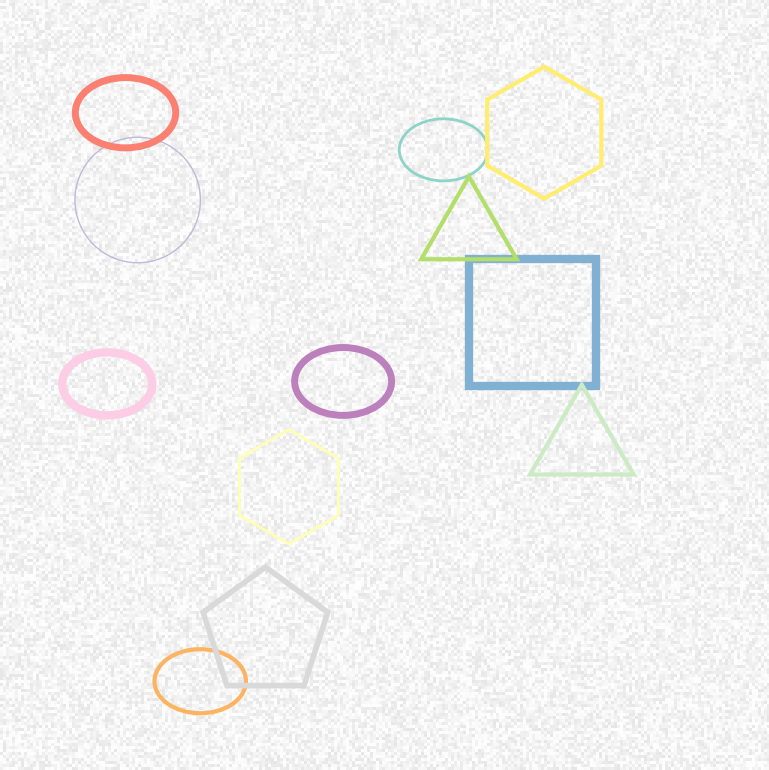[{"shape": "oval", "thickness": 1, "radius": 0.29, "center": [0.576, 0.805]}, {"shape": "hexagon", "thickness": 1, "radius": 0.37, "center": [0.375, 0.368]}, {"shape": "circle", "thickness": 0.5, "radius": 0.41, "center": [0.179, 0.74]}, {"shape": "oval", "thickness": 2.5, "radius": 0.33, "center": [0.163, 0.854]}, {"shape": "square", "thickness": 3, "radius": 0.41, "center": [0.692, 0.581]}, {"shape": "oval", "thickness": 1.5, "radius": 0.3, "center": [0.26, 0.115]}, {"shape": "triangle", "thickness": 1.5, "radius": 0.36, "center": [0.609, 0.699]}, {"shape": "oval", "thickness": 3, "radius": 0.29, "center": [0.139, 0.501]}, {"shape": "pentagon", "thickness": 2, "radius": 0.43, "center": [0.345, 0.178]}, {"shape": "oval", "thickness": 2.5, "radius": 0.31, "center": [0.446, 0.505]}, {"shape": "triangle", "thickness": 1.5, "radius": 0.39, "center": [0.756, 0.423]}, {"shape": "hexagon", "thickness": 1.5, "radius": 0.43, "center": [0.707, 0.828]}]